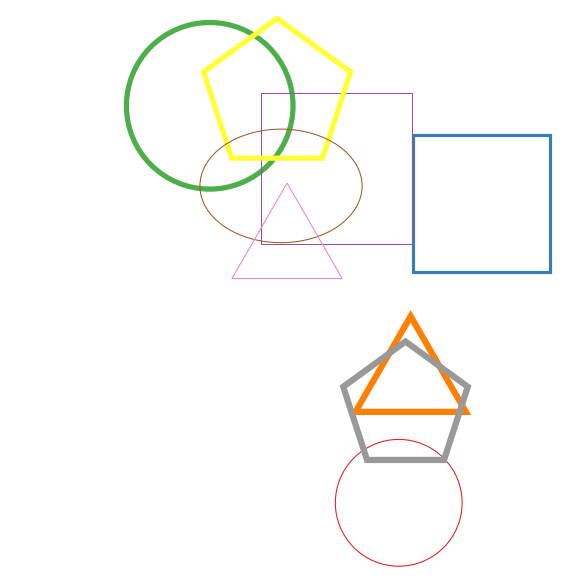[{"shape": "circle", "thickness": 0.5, "radius": 0.55, "center": [0.69, 0.128]}, {"shape": "square", "thickness": 1.5, "radius": 0.59, "center": [0.834, 0.647]}, {"shape": "circle", "thickness": 2.5, "radius": 0.72, "center": [0.363, 0.816]}, {"shape": "square", "thickness": 0.5, "radius": 0.65, "center": [0.582, 0.707]}, {"shape": "triangle", "thickness": 3, "radius": 0.55, "center": [0.711, 0.341]}, {"shape": "pentagon", "thickness": 2.5, "radius": 0.67, "center": [0.48, 0.833]}, {"shape": "oval", "thickness": 0.5, "radius": 0.7, "center": [0.487, 0.677]}, {"shape": "triangle", "thickness": 0.5, "radius": 0.55, "center": [0.497, 0.572]}, {"shape": "pentagon", "thickness": 3, "radius": 0.57, "center": [0.702, 0.294]}]